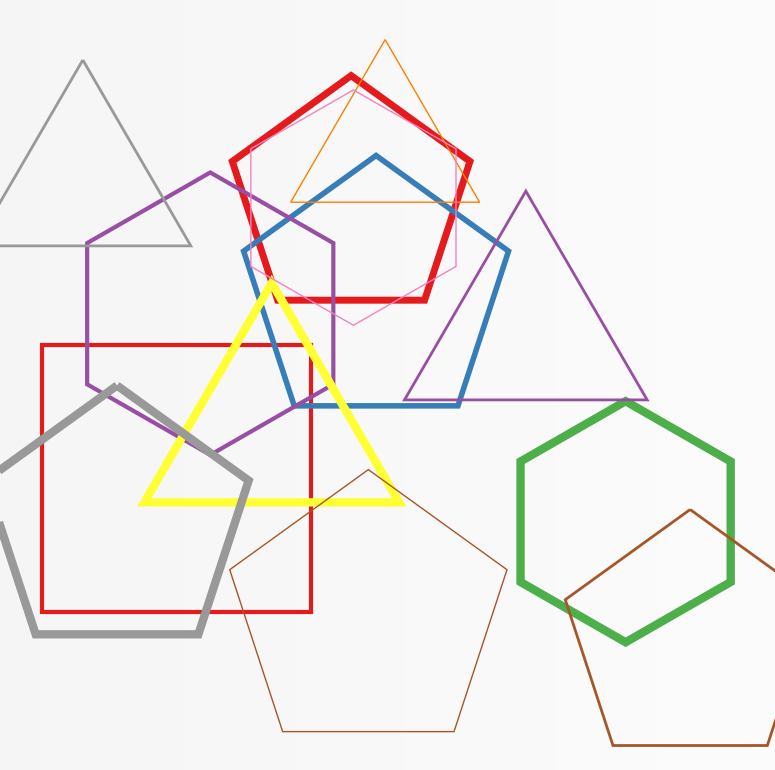[{"shape": "square", "thickness": 1.5, "radius": 0.87, "center": [0.227, 0.379]}, {"shape": "pentagon", "thickness": 2.5, "radius": 0.81, "center": [0.453, 0.741]}, {"shape": "pentagon", "thickness": 2, "radius": 0.9, "center": [0.485, 0.618]}, {"shape": "hexagon", "thickness": 3, "radius": 0.78, "center": [0.807, 0.322]}, {"shape": "triangle", "thickness": 1, "radius": 0.9, "center": [0.678, 0.571]}, {"shape": "hexagon", "thickness": 1.5, "radius": 0.92, "center": [0.271, 0.593]}, {"shape": "triangle", "thickness": 0.5, "radius": 0.7, "center": [0.497, 0.808]}, {"shape": "triangle", "thickness": 3, "radius": 0.95, "center": [0.351, 0.442]}, {"shape": "pentagon", "thickness": 0.5, "radius": 0.94, "center": [0.475, 0.202]}, {"shape": "pentagon", "thickness": 1, "radius": 0.85, "center": [0.891, 0.169]}, {"shape": "hexagon", "thickness": 0.5, "radius": 0.76, "center": [0.456, 0.73]}, {"shape": "pentagon", "thickness": 3, "radius": 0.89, "center": [0.151, 0.321]}, {"shape": "triangle", "thickness": 1, "radius": 0.8, "center": [0.107, 0.761]}]